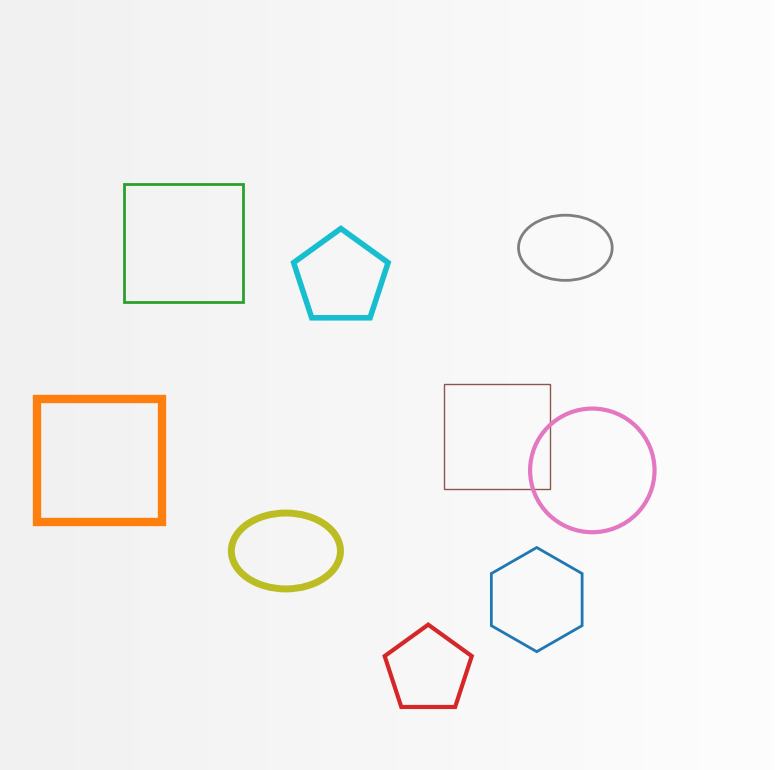[{"shape": "hexagon", "thickness": 1, "radius": 0.34, "center": [0.693, 0.221]}, {"shape": "square", "thickness": 3, "radius": 0.4, "center": [0.128, 0.402]}, {"shape": "square", "thickness": 1, "radius": 0.38, "center": [0.237, 0.684]}, {"shape": "pentagon", "thickness": 1.5, "radius": 0.3, "center": [0.553, 0.13]}, {"shape": "square", "thickness": 0.5, "radius": 0.34, "center": [0.641, 0.433]}, {"shape": "circle", "thickness": 1.5, "radius": 0.4, "center": [0.764, 0.389]}, {"shape": "oval", "thickness": 1, "radius": 0.3, "center": [0.729, 0.678]}, {"shape": "oval", "thickness": 2.5, "radius": 0.35, "center": [0.369, 0.284]}, {"shape": "pentagon", "thickness": 2, "radius": 0.32, "center": [0.44, 0.639]}]